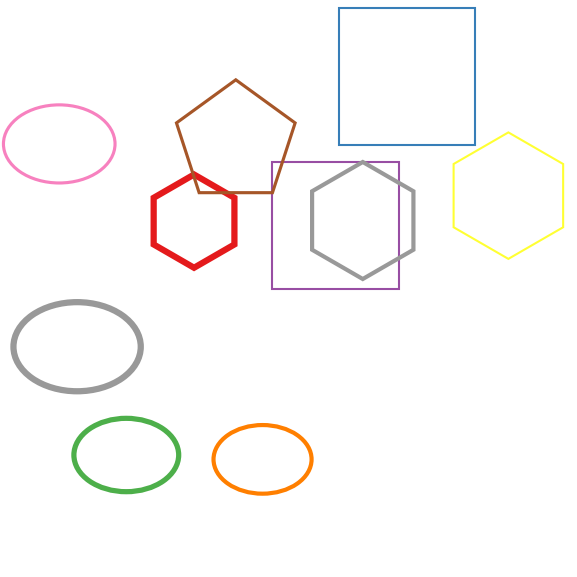[{"shape": "hexagon", "thickness": 3, "radius": 0.4, "center": [0.336, 0.616]}, {"shape": "square", "thickness": 1, "radius": 0.59, "center": [0.705, 0.867]}, {"shape": "oval", "thickness": 2.5, "radius": 0.45, "center": [0.219, 0.211]}, {"shape": "square", "thickness": 1, "radius": 0.55, "center": [0.581, 0.609]}, {"shape": "oval", "thickness": 2, "radius": 0.42, "center": [0.455, 0.204]}, {"shape": "hexagon", "thickness": 1, "radius": 0.55, "center": [0.88, 0.66]}, {"shape": "pentagon", "thickness": 1.5, "radius": 0.54, "center": [0.408, 0.753]}, {"shape": "oval", "thickness": 1.5, "radius": 0.48, "center": [0.103, 0.75]}, {"shape": "oval", "thickness": 3, "radius": 0.55, "center": [0.134, 0.399]}, {"shape": "hexagon", "thickness": 2, "radius": 0.51, "center": [0.628, 0.617]}]